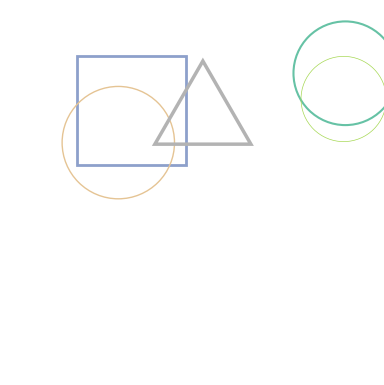[{"shape": "circle", "thickness": 1.5, "radius": 0.67, "center": [0.897, 0.81]}, {"shape": "square", "thickness": 2, "radius": 0.71, "center": [0.342, 0.713]}, {"shape": "circle", "thickness": 0.5, "radius": 0.55, "center": [0.893, 0.743]}, {"shape": "circle", "thickness": 1, "radius": 0.73, "center": [0.307, 0.63]}, {"shape": "triangle", "thickness": 2.5, "radius": 0.72, "center": [0.527, 0.698]}]